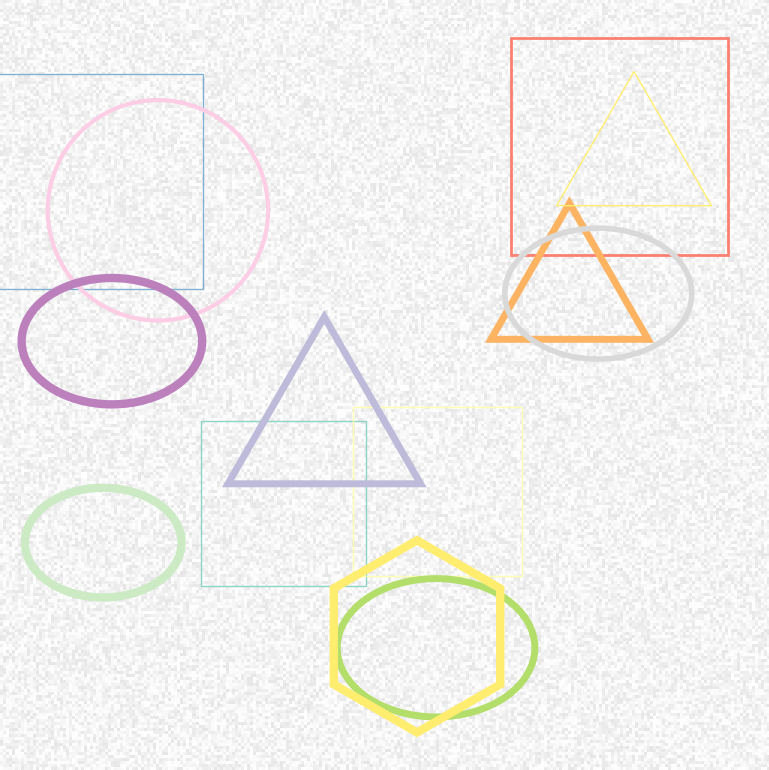[{"shape": "square", "thickness": 0.5, "radius": 0.54, "center": [0.368, 0.347]}, {"shape": "square", "thickness": 0.5, "radius": 0.55, "center": [0.568, 0.361]}, {"shape": "triangle", "thickness": 2.5, "radius": 0.72, "center": [0.421, 0.444]}, {"shape": "square", "thickness": 1, "radius": 0.7, "center": [0.805, 0.809]}, {"shape": "square", "thickness": 0.5, "radius": 0.7, "center": [0.124, 0.764]}, {"shape": "triangle", "thickness": 2.5, "radius": 0.59, "center": [0.74, 0.618]}, {"shape": "oval", "thickness": 2.5, "radius": 0.64, "center": [0.566, 0.159]}, {"shape": "circle", "thickness": 1.5, "radius": 0.72, "center": [0.205, 0.727]}, {"shape": "oval", "thickness": 2, "radius": 0.61, "center": [0.777, 0.619]}, {"shape": "oval", "thickness": 3, "radius": 0.59, "center": [0.145, 0.557]}, {"shape": "oval", "thickness": 3, "radius": 0.51, "center": [0.134, 0.295]}, {"shape": "hexagon", "thickness": 3, "radius": 0.62, "center": [0.542, 0.174]}, {"shape": "triangle", "thickness": 0.5, "radius": 0.58, "center": [0.823, 0.791]}]